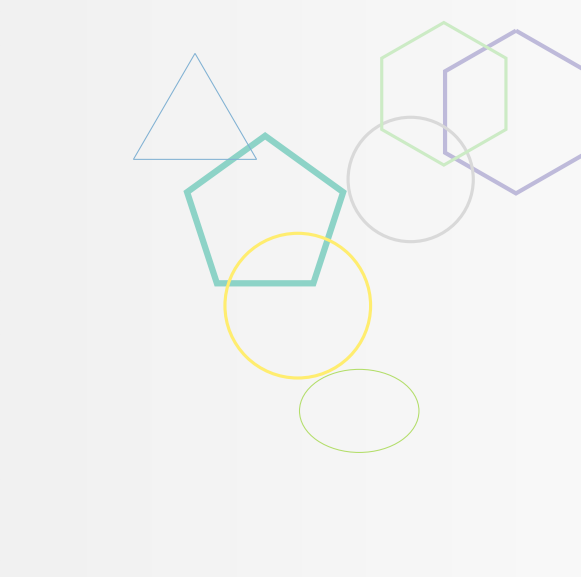[{"shape": "pentagon", "thickness": 3, "radius": 0.71, "center": [0.456, 0.623]}, {"shape": "hexagon", "thickness": 2, "radius": 0.7, "center": [0.888, 0.805]}, {"shape": "triangle", "thickness": 0.5, "radius": 0.61, "center": [0.336, 0.784]}, {"shape": "oval", "thickness": 0.5, "radius": 0.51, "center": [0.618, 0.288]}, {"shape": "circle", "thickness": 1.5, "radius": 0.54, "center": [0.707, 0.688]}, {"shape": "hexagon", "thickness": 1.5, "radius": 0.62, "center": [0.764, 0.837]}, {"shape": "circle", "thickness": 1.5, "radius": 0.63, "center": [0.512, 0.47]}]